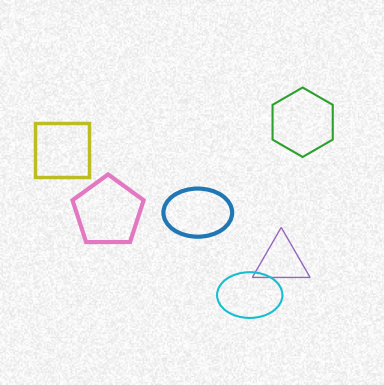[{"shape": "oval", "thickness": 3, "radius": 0.45, "center": [0.514, 0.448]}, {"shape": "hexagon", "thickness": 1.5, "radius": 0.45, "center": [0.786, 0.683]}, {"shape": "triangle", "thickness": 1, "radius": 0.43, "center": [0.73, 0.323]}, {"shape": "pentagon", "thickness": 3, "radius": 0.49, "center": [0.281, 0.45]}, {"shape": "square", "thickness": 2.5, "radius": 0.35, "center": [0.16, 0.611]}, {"shape": "oval", "thickness": 1.5, "radius": 0.42, "center": [0.649, 0.234]}]